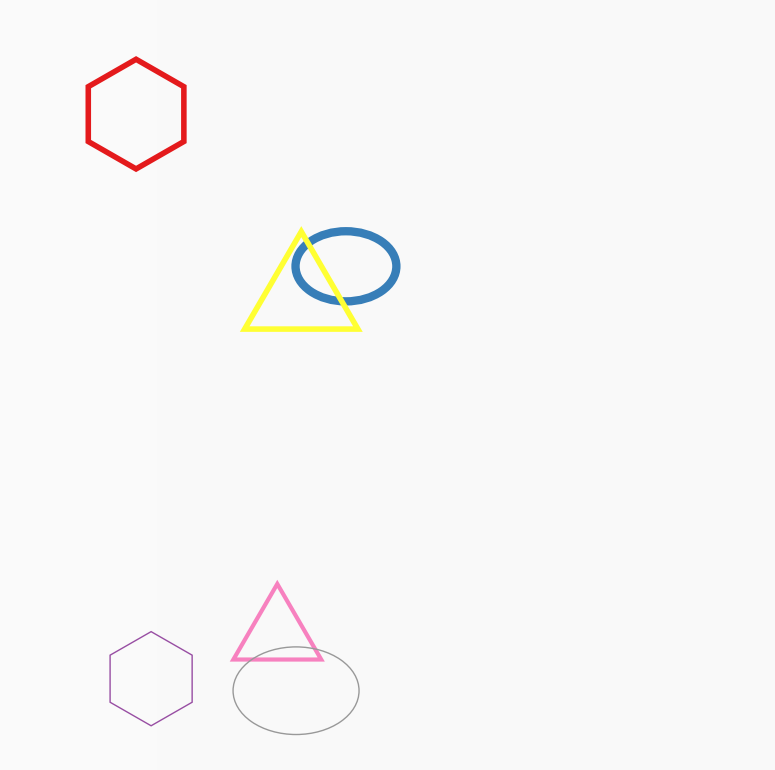[{"shape": "hexagon", "thickness": 2, "radius": 0.36, "center": [0.176, 0.852]}, {"shape": "oval", "thickness": 3, "radius": 0.33, "center": [0.446, 0.654]}, {"shape": "hexagon", "thickness": 0.5, "radius": 0.31, "center": [0.195, 0.119]}, {"shape": "triangle", "thickness": 2, "radius": 0.42, "center": [0.389, 0.615]}, {"shape": "triangle", "thickness": 1.5, "radius": 0.33, "center": [0.358, 0.176]}, {"shape": "oval", "thickness": 0.5, "radius": 0.41, "center": [0.382, 0.103]}]